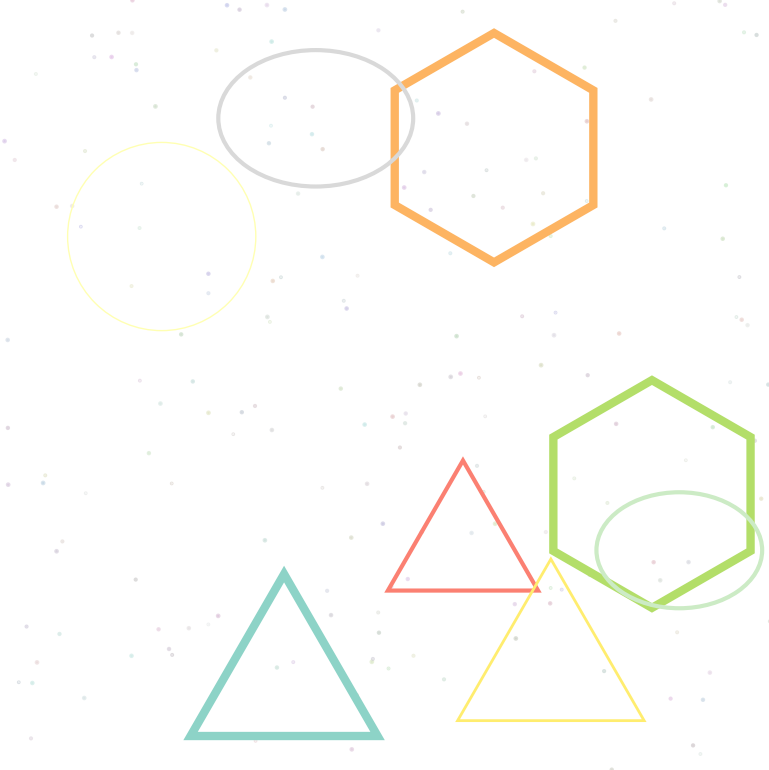[{"shape": "triangle", "thickness": 3, "radius": 0.7, "center": [0.369, 0.114]}, {"shape": "circle", "thickness": 0.5, "radius": 0.61, "center": [0.21, 0.693]}, {"shape": "triangle", "thickness": 1.5, "radius": 0.56, "center": [0.601, 0.289]}, {"shape": "hexagon", "thickness": 3, "radius": 0.74, "center": [0.642, 0.808]}, {"shape": "hexagon", "thickness": 3, "radius": 0.74, "center": [0.847, 0.358]}, {"shape": "oval", "thickness": 1.5, "radius": 0.63, "center": [0.41, 0.846]}, {"shape": "oval", "thickness": 1.5, "radius": 0.54, "center": [0.882, 0.285]}, {"shape": "triangle", "thickness": 1, "radius": 0.7, "center": [0.715, 0.134]}]